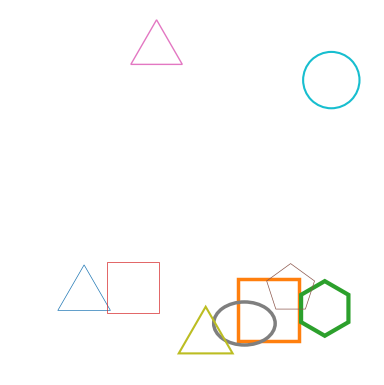[{"shape": "triangle", "thickness": 0.5, "radius": 0.39, "center": [0.218, 0.233]}, {"shape": "square", "thickness": 2.5, "radius": 0.4, "center": [0.697, 0.195]}, {"shape": "hexagon", "thickness": 3, "radius": 0.35, "center": [0.844, 0.199]}, {"shape": "square", "thickness": 0.5, "radius": 0.34, "center": [0.345, 0.253]}, {"shape": "pentagon", "thickness": 0.5, "radius": 0.33, "center": [0.755, 0.25]}, {"shape": "triangle", "thickness": 1, "radius": 0.39, "center": [0.407, 0.871]}, {"shape": "oval", "thickness": 2.5, "radius": 0.4, "center": [0.635, 0.16]}, {"shape": "triangle", "thickness": 1.5, "radius": 0.4, "center": [0.534, 0.122]}, {"shape": "circle", "thickness": 1.5, "radius": 0.37, "center": [0.861, 0.792]}]